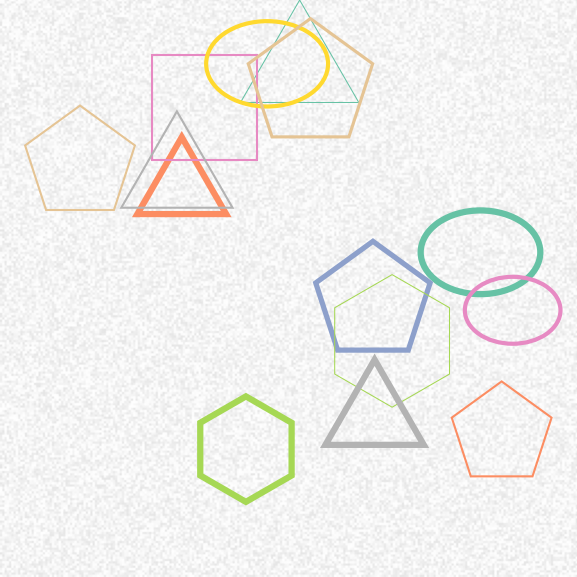[{"shape": "triangle", "thickness": 0.5, "radius": 0.59, "center": [0.519, 0.881]}, {"shape": "oval", "thickness": 3, "radius": 0.52, "center": [0.832, 0.562]}, {"shape": "triangle", "thickness": 3, "radius": 0.44, "center": [0.315, 0.673]}, {"shape": "pentagon", "thickness": 1, "radius": 0.45, "center": [0.869, 0.248]}, {"shape": "pentagon", "thickness": 2.5, "radius": 0.52, "center": [0.646, 0.477]}, {"shape": "oval", "thickness": 2, "radius": 0.41, "center": [0.888, 0.462]}, {"shape": "square", "thickness": 1, "radius": 0.46, "center": [0.354, 0.813]}, {"shape": "hexagon", "thickness": 0.5, "radius": 0.57, "center": [0.679, 0.409]}, {"shape": "hexagon", "thickness": 3, "radius": 0.46, "center": [0.426, 0.221]}, {"shape": "oval", "thickness": 2, "radius": 0.53, "center": [0.463, 0.889]}, {"shape": "pentagon", "thickness": 1.5, "radius": 0.57, "center": [0.538, 0.854]}, {"shape": "pentagon", "thickness": 1, "radius": 0.5, "center": [0.139, 0.716]}, {"shape": "triangle", "thickness": 1, "radius": 0.56, "center": [0.306, 0.695]}, {"shape": "triangle", "thickness": 3, "radius": 0.49, "center": [0.649, 0.278]}]